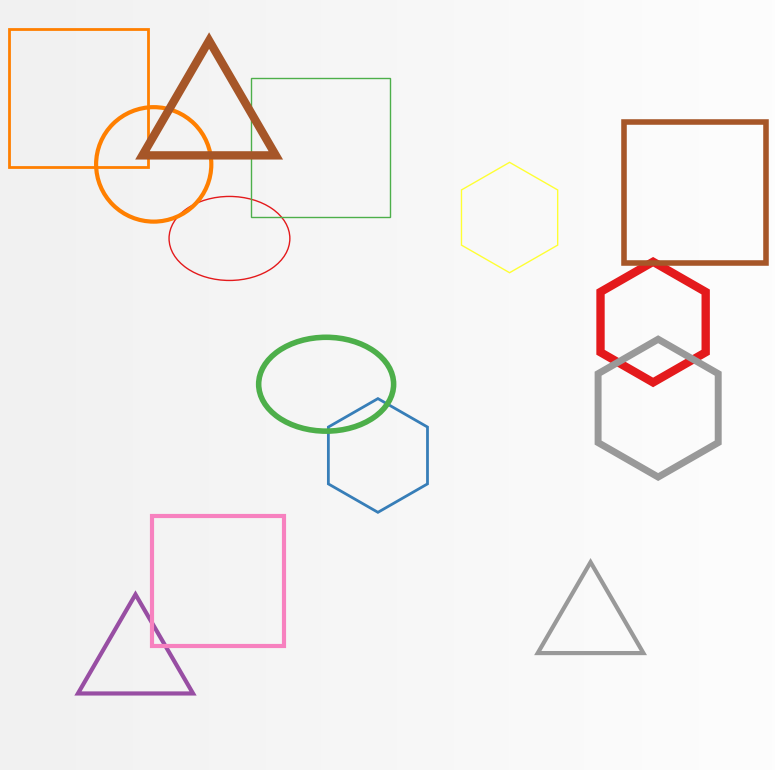[{"shape": "hexagon", "thickness": 3, "radius": 0.39, "center": [0.843, 0.582]}, {"shape": "oval", "thickness": 0.5, "radius": 0.39, "center": [0.296, 0.69]}, {"shape": "hexagon", "thickness": 1, "radius": 0.37, "center": [0.488, 0.408]}, {"shape": "oval", "thickness": 2, "radius": 0.44, "center": [0.421, 0.501]}, {"shape": "square", "thickness": 0.5, "radius": 0.45, "center": [0.413, 0.808]}, {"shape": "triangle", "thickness": 1.5, "radius": 0.43, "center": [0.175, 0.142]}, {"shape": "square", "thickness": 1, "radius": 0.45, "center": [0.101, 0.873]}, {"shape": "circle", "thickness": 1.5, "radius": 0.37, "center": [0.198, 0.787]}, {"shape": "hexagon", "thickness": 0.5, "radius": 0.36, "center": [0.658, 0.717]}, {"shape": "triangle", "thickness": 3, "radius": 0.5, "center": [0.27, 0.848]}, {"shape": "square", "thickness": 2, "radius": 0.46, "center": [0.897, 0.75]}, {"shape": "square", "thickness": 1.5, "radius": 0.43, "center": [0.281, 0.245]}, {"shape": "hexagon", "thickness": 2.5, "radius": 0.45, "center": [0.849, 0.47]}, {"shape": "triangle", "thickness": 1.5, "radius": 0.39, "center": [0.762, 0.191]}]